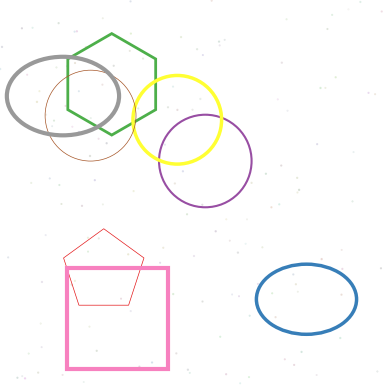[{"shape": "pentagon", "thickness": 0.5, "radius": 0.55, "center": [0.27, 0.296]}, {"shape": "oval", "thickness": 2.5, "radius": 0.65, "center": [0.796, 0.223]}, {"shape": "hexagon", "thickness": 2, "radius": 0.66, "center": [0.29, 0.781]}, {"shape": "circle", "thickness": 1.5, "radius": 0.6, "center": [0.533, 0.582]}, {"shape": "circle", "thickness": 2.5, "radius": 0.58, "center": [0.46, 0.689]}, {"shape": "circle", "thickness": 0.5, "radius": 0.59, "center": [0.235, 0.7]}, {"shape": "square", "thickness": 3, "radius": 0.66, "center": [0.305, 0.173]}, {"shape": "oval", "thickness": 3, "radius": 0.73, "center": [0.164, 0.751]}]